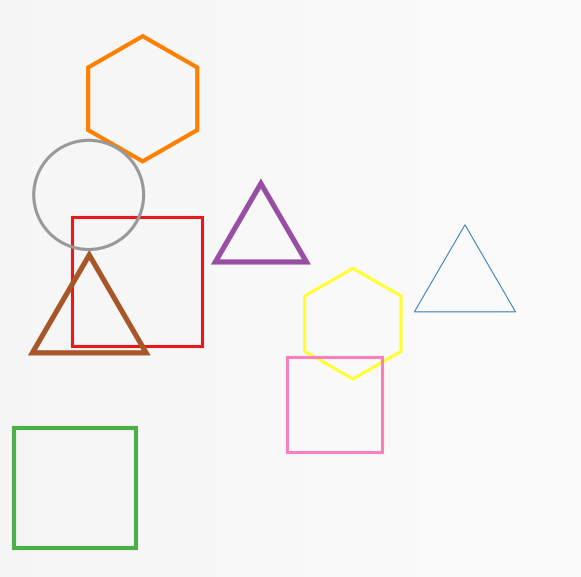[{"shape": "square", "thickness": 1.5, "radius": 0.56, "center": [0.236, 0.511]}, {"shape": "triangle", "thickness": 0.5, "radius": 0.5, "center": [0.8, 0.509]}, {"shape": "square", "thickness": 2, "radius": 0.52, "center": [0.129, 0.154]}, {"shape": "triangle", "thickness": 2.5, "radius": 0.45, "center": [0.449, 0.591]}, {"shape": "hexagon", "thickness": 2, "radius": 0.54, "center": [0.245, 0.828]}, {"shape": "hexagon", "thickness": 1.5, "radius": 0.48, "center": [0.607, 0.439]}, {"shape": "triangle", "thickness": 2.5, "radius": 0.56, "center": [0.154, 0.445]}, {"shape": "square", "thickness": 1.5, "radius": 0.41, "center": [0.576, 0.298]}, {"shape": "circle", "thickness": 1.5, "radius": 0.47, "center": [0.153, 0.662]}]